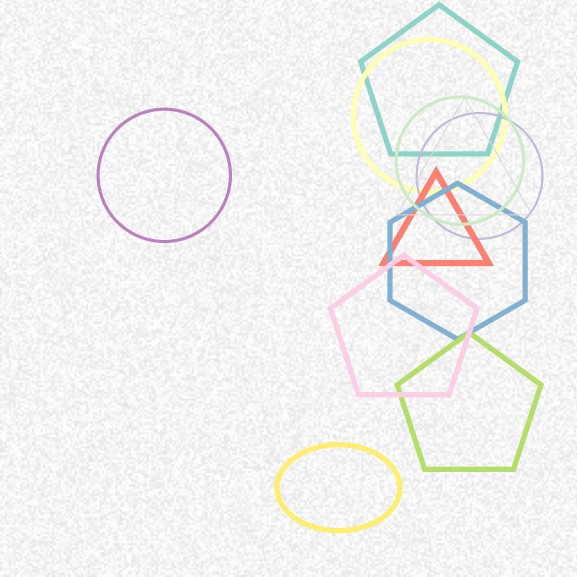[{"shape": "pentagon", "thickness": 2.5, "radius": 0.71, "center": [0.76, 0.848]}, {"shape": "circle", "thickness": 2.5, "radius": 0.66, "center": [0.743, 0.799]}, {"shape": "circle", "thickness": 1, "radius": 0.54, "center": [0.83, 0.695]}, {"shape": "triangle", "thickness": 3, "radius": 0.53, "center": [0.755, 0.596]}, {"shape": "hexagon", "thickness": 2.5, "radius": 0.68, "center": [0.792, 0.547]}, {"shape": "pentagon", "thickness": 2.5, "radius": 0.65, "center": [0.812, 0.292]}, {"shape": "pentagon", "thickness": 2.5, "radius": 0.67, "center": [0.699, 0.424]}, {"shape": "triangle", "thickness": 0.5, "radius": 0.68, "center": [0.804, 0.695]}, {"shape": "circle", "thickness": 1.5, "radius": 0.57, "center": [0.284, 0.695]}, {"shape": "circle", "thickness": 1.5, "radius": 0.55, "center": [0.796, 0.721]}, {"shape": "oval", "thickness": 2.5, "radius": 0.53, "center": [0.586, 0.155]}]